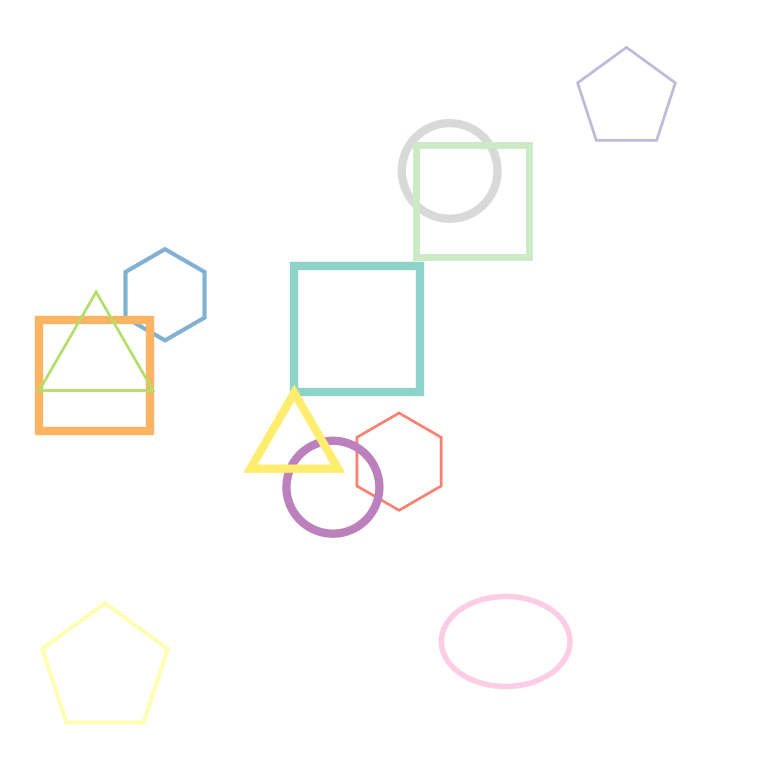[{"shape": "square", "thickness": 3, "radius": 0.41, "center": [0.463, 0.573]}, {"shape": "pentagon", "thickness": 1.5, "radius": 0.43, "center": [0.136, 0.131]}, {"shape": "pentagon", "thickness": 1, "radius": 0.33, "center": [0.814, 0.872]}, {"shape": "hexagon", "thickness": 1, "radius": 0.32, "center": [0.518, 0.4]}, {"shape": "hexagon", "thickness": 1.5, "radius": 0.3, "center": [0.214, 0.617]}, {"shape": "square", "thickness": 3, "radius": 0.36, "center": [0.122, 0.513]}, {"shape": "triangle", "thickness": 1, "radius": 0.43, "center": [0.125, 0.536]}, {"shape": "oval", "thickness": 2, "radius": 0.42, "center": [0.657, 0.167]}, {"shape": "circle", "thickness": 3, "radius": 0.31, "center": [0.584, 0.778]}, {"shape": "circle", "thickness": 3, "radius": 0.3, "center": [0.432, 0.367]}, {"shape": "square", "thickness": 2.5, "radius": 0.37, "center": [0.613, 0.739]}, {"shape": "triangle", "thickness": 3, "radius": 0.33, "center": [0.382, 0.424]}]